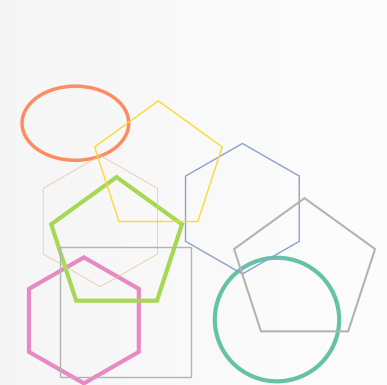[{"shape": "circle", "thickness": 3, "radius": 0.8, "center": [0.715, 0.17]}, {"shape": "oval", "thickness": 2.5, "radius": 0.69, "center": [0.194, 0.68]}, {"shape": "hexagon", "thickness": 1, "radius": 0.85, "center": [0.626, 0.458]}, {"shape": "hexagon", "thickness": 3, "radius": 0.82, "center": [0.217, 0.168]}, {"shape": "pentagon", "thickness": 3, "radius": 0.89, "center": [0.301, 0.363]}, {"shape": "pentagon", "thickness": 1, "radius": 0.87, "center": [0.409, 0.565]}, {"shape": "hexagon", "thickness": 0.5, "radius": 0.85, "center": [0.259, 0.426]}, {"shape": "pentagon", "thickness": 1.5, "radius": 0.96, "center": [0.786, 0.294]}, {"shape": "square", "thickness": 1, "radius": 0.85, "center": [0.325, 0.189]}]